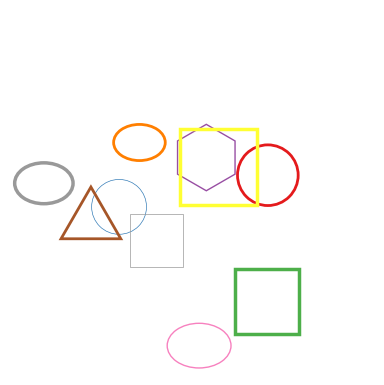[{"shape": "circle", "thickness": 2, "radius": 0.39, "center": [0.696, 0.545]}, {"shape": "circle", "thickness": 0.5, "radius": 0.36, "center": [0.309, 0.463]}, {"shape": "square", "thickness": 2.5, "radius": 0.42, "center": [0.694, 0.216]}, {"shape": "hexagon", "thickness": 1, "radius": 0.43, "center": [0.536, 0.591]}, {"shape": "oval", "thickness": 2, "radius": 0.34, "center": [0.362, 0.63]}, {"shape": "square", "thickness": 2.5, "radius": 0.49, "center": [0.568, 0.567]}, {"shape": "triangle", "thickness": 2, "radius": 0.45, "center": [0.236, 0.425]}, {"shape": "oval", "thickness": 1, "radius": 0.41, "center": [0.517, 0.102]}, {"shape": "square", "thickness": 0.5, "radius": 0.34, "center": [0.407, 0.374]}, {"shape": "oval", "thickness": 2.5, "radius": 0.38, "center": [0.114, 0.524]}]